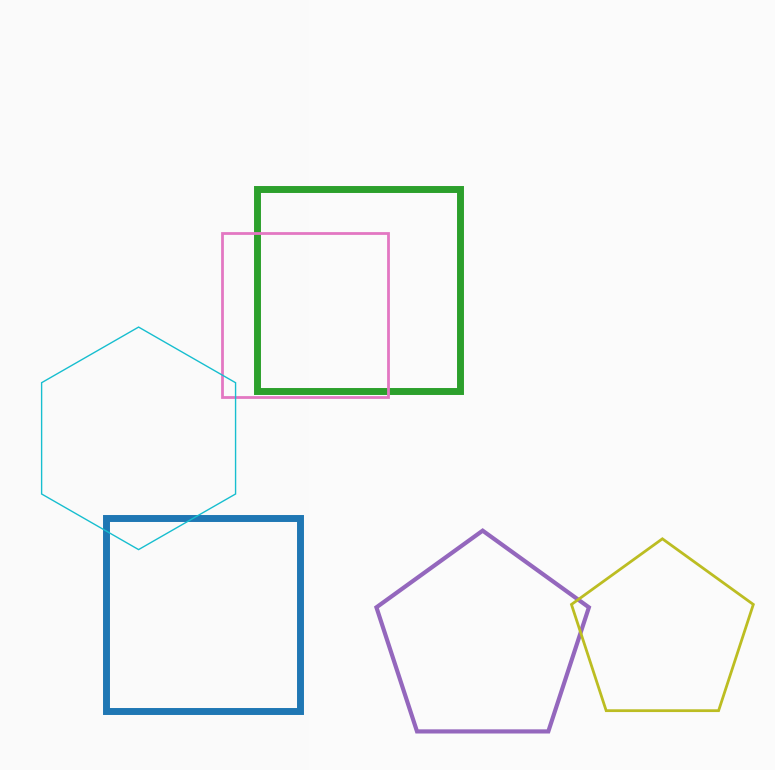[{"shape": "square", "thickness": 2.5, "radius": 0.63, "center": [0.262, 0.202]}, {"shape": "square", "thickness": 2.5, "radius": 0.65, "center": [0.463, 0.623]}, {"shape": "pentagon", "thickness": 1.5, "radius": 0.72, "center": [0.623, 0.167]}, {"shape": "square", "thickness": 1, "radius": 0.53, "center": [0.393, 0.591]}, {"shape": "pentagon", "thickness": 1, "radius": 0.62, "center": [0.855, 0.177]}, {"shape": "hexagon", "thickness": 0.5, "radius": 0.72, "center": [0.179, 0.431]}]